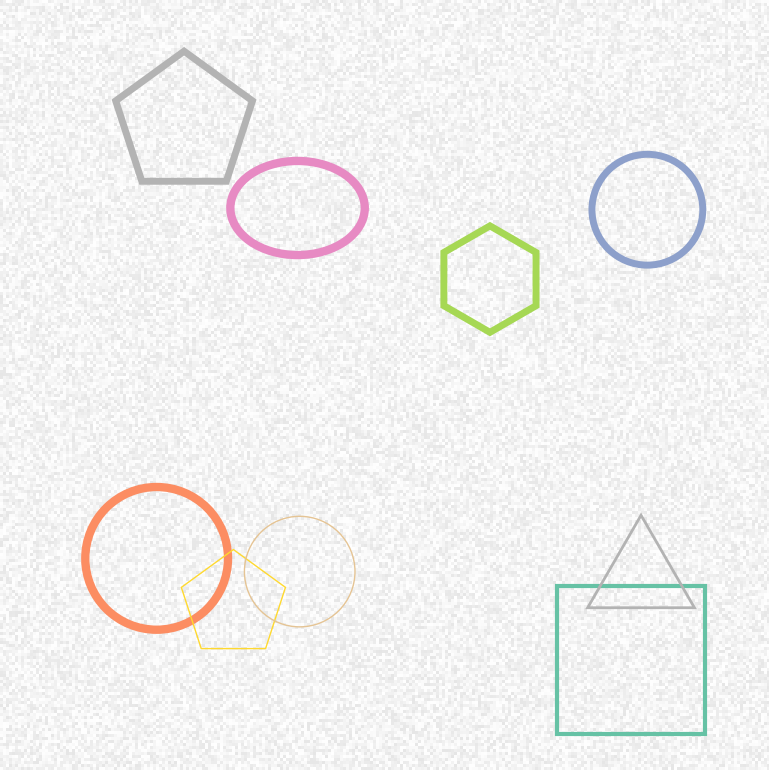[{"shape": "square", "thickness": 1.5, "radius": 0.48, "center": [0.82, 0.143]}, {"shape": "circle", "thickness": 3, "radius": 0.46, "center": [0.203, 0.275]}, {"shape": "circle", "thickness": 2.5, "radius": 0.36, "center": [0.841, 0.728]}, {"shape": "oval", "thickness": 3, "radius": 0.44, "center": [0.386, 0.73]}, {"shape": "hexagon", "thickness": 2.5, "radius": 0.35, "center": [0.636, 0.638]}, {"shape": "pentagon", "thickness": 0.5, "radius": 0.36, "center": [0.303, 0.215]}, {"shape": "circle", "thickness": 0.5, "radius": 0.36, "center": [0.389, 0.258]}, {"shape": "pentagon", "thickness": 2.5, "radius": 0.47, "center": [0.239, 0.84]}, {"shape": "triangle", "thickness": 1, "radius": 0.4, "center": [0.833, 0.251]}]